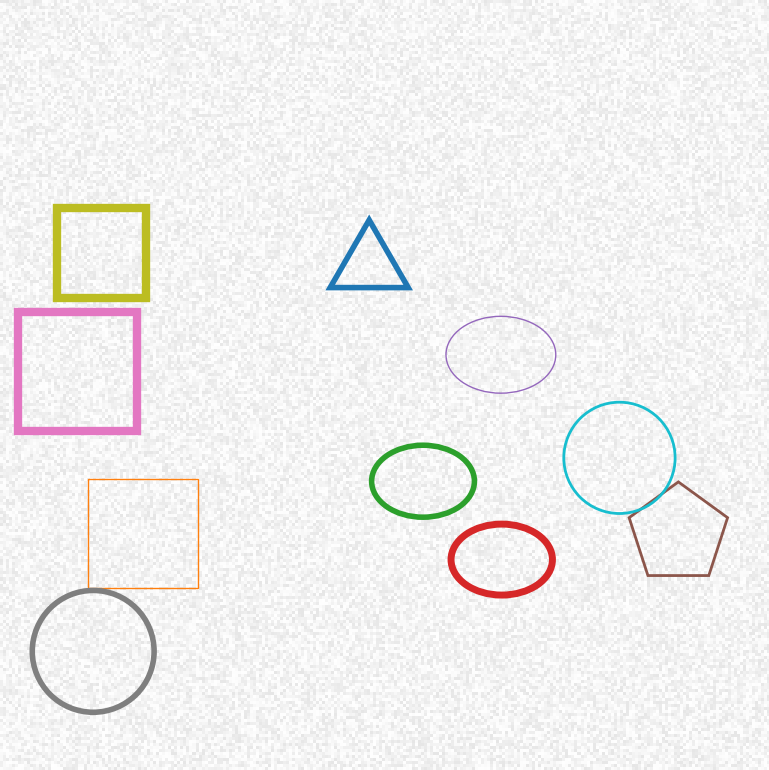[{"shape": "triangle", "thickness": 2, "radius": 0.29, "center": [0.479, 0.656]}, {"shape": "square", "thickness": 0.5, "radius": 0.36, "center": [0.186, 0.307]}, {"shape": "oval", "thickness": 2, "radius": 0.33, "center": [0.549, 0.375]}, {"shape": "oval", "thickness": 2.5, "radius": 0.33, "center": [0.652, 0.273]}, {"shape": "oval", "thickness": 0.5, "radius": 0.36, "center": [0.65, 0.539]}, {"shape": "pentagon", "thickness": 1, "radius": 0.34, "center": [0.881, 0.307]}, {"shape": "square", "thickness": 3, "radius": 0.39, "center": [0.1, 0.518]}, {"shape": "circle", "thickness": 2, "radius": 0.4, "center": [0.121, 0.154]}, {"shape": "square", "thickness": 3, "radius": 0.29, "center": [0.132, 0.671]}, {"shape": "circle", "thickness": 1, "radius": 0.36, "center": [0.805, 0.405]}]